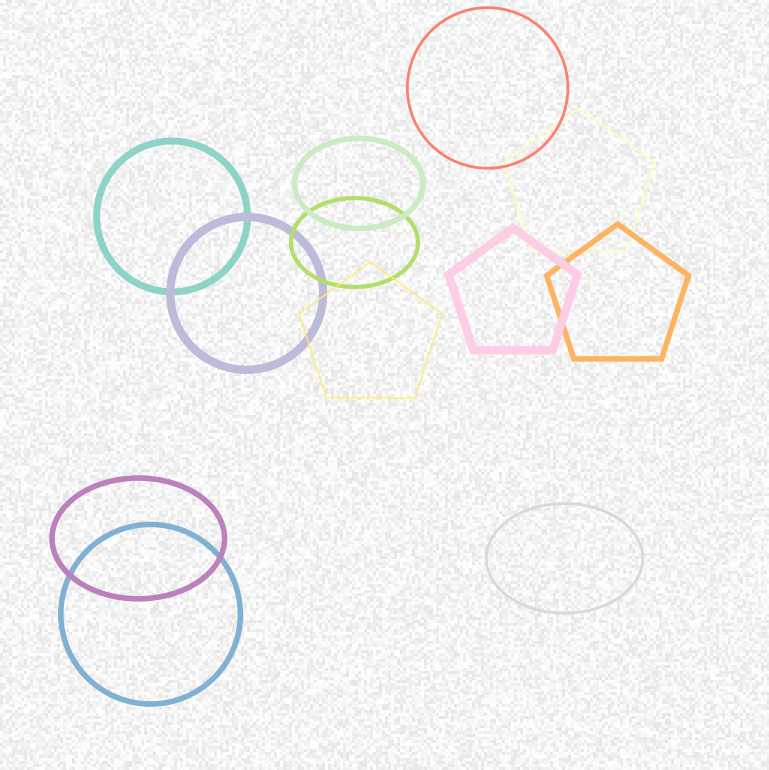[{"shape": "circle", "thickness": 2.5, "radius": 0.49, "center": [0.223, 0.719]}, {"shape": "pentagon", "thickness": 0.5, "radius": 0.52, "center": [0.753, 0.757]}, {"shape": "circle", "thickness": 3, "radius": 0.5, "center": [0.32, 0.619]}, {"shape": "circle", "thickness": 1, "radius": 0.52, "center": [0.633, 0.886]}, {"shape": "circle", "thickness": 2, "radius": 0.58, "center": [0.196, 0.202]}, {"shape": "pentagon", "thickness": 2, "radius": 0.48, "center": [0.802, 0.612]}, {"shape": "oval", "thickness": 1.5, "radius": 0.41, "center": [0.46, 0.685]}, {"shape": "pentagon", "thickness": 3, "radius": 0.44, "center": [0.666, 0.616]}, {"shape": "oval", "thickness": 1, "radius": 0.51, "center": [0.733, 0.275]}, {"shape": "oval", "thickness": 2, "radius": 0.56, "center": [0.18, 0.301]}, {"shape": "oval", "thickness": 2, "radius": 0.42, "center": [0.466, 0.762]}, {"shape": "pentagon", "thickness": 0.5, "radius": 0.49, "center": [0.481, 0.562]}]